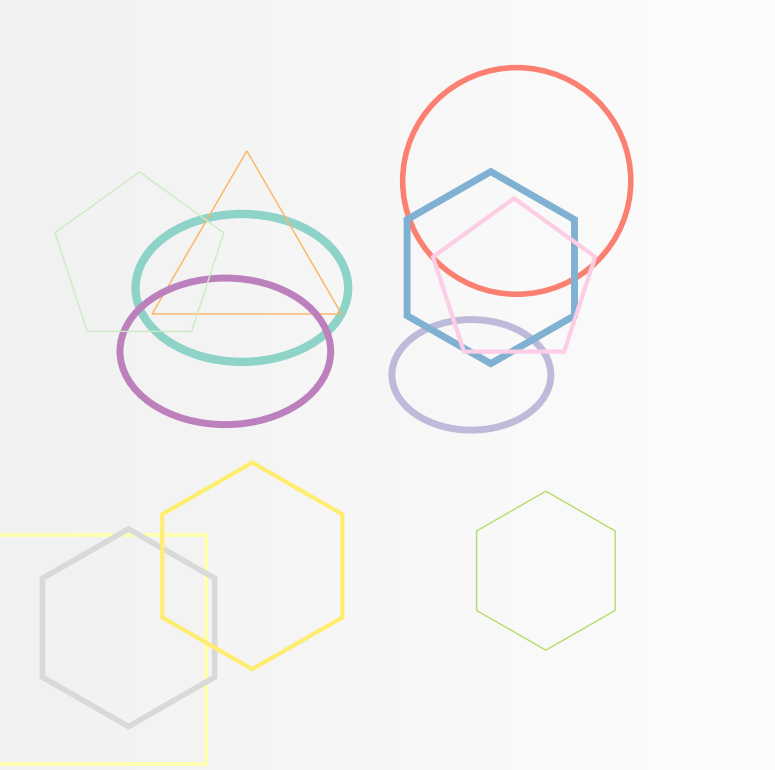[{"shape": "oval", "thickness": 3, "radius": 0.69, "center": [0.312, 0.626]}, {"shape": "square", "thickness": 1.5, "radius": 0.74, "center": [0.117, 0.156]}, {"shape": "oval", "thickness": 2.5, "radius": 0.51, "center": [0.608, 0.513]}, {"shape": "circle", "thickness": 2, "radius": 0.74, "center": [0.667, 0.765]}, {"shape": "hexagon", "thickness": 2.5, "radius": 0.62, "center": [0.633, 0.652]}, {"shape": "triangle", "thickness": 0.5, "radius": 0.71, "center": [0.318, 0.663]}, {"shape": "hexagon", "thickness": 0.5, "radius": 0.52, "center": [0.704, 0.259]}, {"shape": "pentagon", "thickness": 1.5, "radius": 0.55, "center": [0.663, 0.632]}, {"shape": "hexagon", "thickness": 2, "radius": 0.64, "center": [0.166, 0.185]}, {"shape": "oval", "thickness": 2.5, "radius": 0.68, "center": [0.291, 0.544]}, {"shape": "pentagon", "thickness": 0.5, "radius": 0.57, "center": [0.18, 0.662]}, {"shape": "hexagon", "thickness": 1.5, "radius": 0.67, "center": [0.326, 0.265]}]